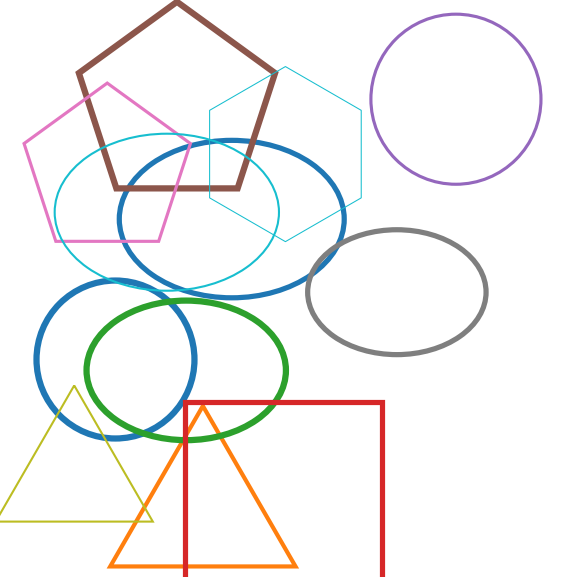[{"shape": "circle", "thickness": 3, "radius": 0.68, "center": [0.2, 0.377]}, {"shape": "oval", "thickness": 2.5, "radius": 0.97, "center": [0.401, 0.62]}, {"shape": "triangle", "thickness": 2, "radius": 0.93, "center": [0.351, 0.111]}, {"shape": "oval", "thickness": 3, "radius": 0.86, "center": [0.322, 0.358]}, {"shape": "square", "thickness": 2.5, "radius": 0.85, "center": [0.491, 0.132]}, {"shape": "circle", "thickness": 1.5, "radius": 0.74, "center": [0.789, 0.827]}, {"shape": "pentagon", "thickness": 3, "radius": 0.89, "center": [0.306, 0.817]}, {"shape": "pentagon", "thickness": 1.5, "radius": 0.76, "center": [0.186, 0.704]}, {"shape": "oval", "thickness": 2.5, "radius": 0.77, "center": [0.687, 0.493]}, {"shape": "triangle", "thickness": 1, "radius": 0.79, "center": [0.129, 0.175]}, {"shape": "hexagon", "thickness": 0.5, "radius": 0.76, "center": [0.494, 0.732]}, {"shape": "oval", "thickness": 1, "radius": 0.97, "center": [0.289, 0.632]}]